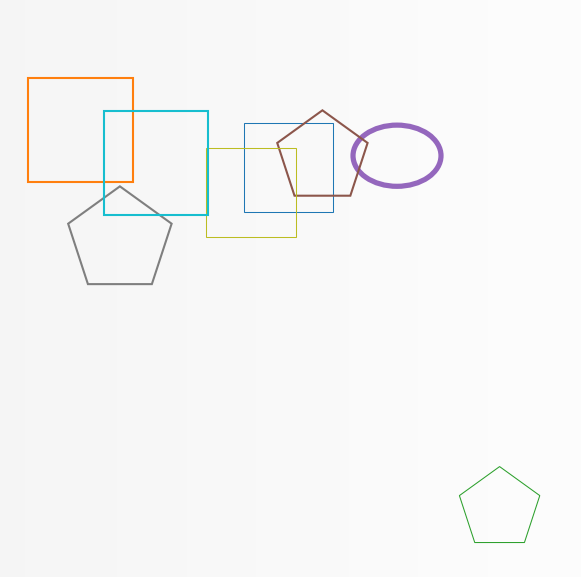[{"shape": "square", "thickness": 0.5, "radius": 0.38, "center": [0.497, 0.709]}, {"shape": "square", "thickness": 1, "radius": 0.45, "center": [0.139, 0.774]}, {"shape": "pentagon", "thickness": 0.5, "radius": 0.36, "center": [0.86, 0.118]}, {"shape": "oval", "thickness": 2.5, "radius": 0.38, "center": [0.683, 0.729]}, {"shape": "pentagon", "thickness": 1, "radius": 0.41, "center": [0.555, 0.726]}, {"shape": "pentagon", "thickness": 1, "radius": 0.47, "center": [0.206, 0.583]}, {"shape": "square", "thickness": 0.5, "radius": 0.38, "center": [0.432, 0.666]}, {"shape": "square", "thickness": 1, "radius": 0.45, "center": [0.268, 0.717]}]